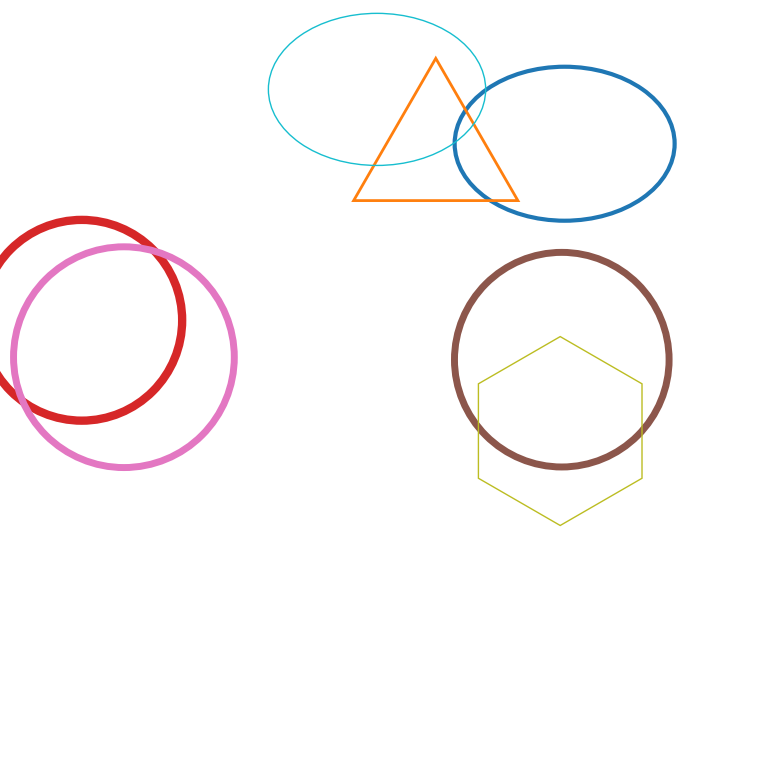[{"shape": "oval", "thickness": 1.5, "radius": 0.71, "center": [0.733, 0.813]}, {"shape": "triangle", "thickness": 1, "radius": 0.62, "center": [0.566, 0.801]}, {"shape": "circle", "thickness": 3, "radius": 0.65, "center": [0.106, 0.584]}, {"shape": "circle", "thickness": 2.5, "radius": 0.7, "center": [0.73, 0.533]}, {"shape": "circle", "thickness": 2.5, "radius": 0.72, "center": [0.161, 0.536]}, {"shape": "hexagon", "thickness": 0.5, "radius": 0.61, "center": [0.728, 0.44]}, {"shape": "oval", "thickness": 0.5, "radius": 0.71, "center": [0.49, 0.884]}]